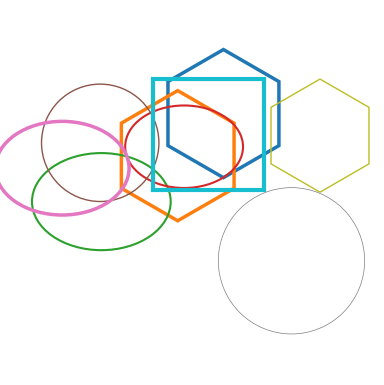[{"shape": "hexagon", "thickness": 2.5, "radius": 0.83, "center": [0.58, 0.705]}, {"shape": "hexagon", "thickness": 2.5, "radius": 0.85, "center": [0.462, 0.596]}, {"shape": "oval", "thickness": 1.5, "radius": 0.9, "center": [0.263, 0.476]}, {"shape": "oval", "thickness": 1.5, "radius": 0.77, "center": [0.478, 0.619]}, {"shape": "circle", "thickness": 1, "radius": 0.76, "center": [0.26, 0.629]}, {"shape": "oval", "thickness": 2.5, "radius": 0.87, "center": [0.162, 0.563]}, {"shape": "circle", "thickness": 0.5, "radius": 0.95, "center": [0.757, 0.323]}, {"shape": "hexagon", "thickness": 1, "radius": 0.73, "center": [0.831, 0.648]}, {"shape": "square", "thickness": 3, "radius": 0.72, "center": [0.542, 0.651]}]